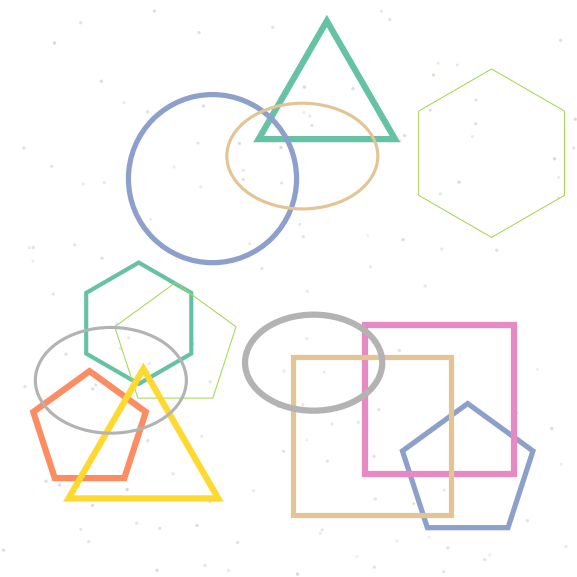[{"shape": "triangle", "thickness": 3, "radius": 0.68, "center": [0.566, 0.826]}, {"shape": "hexagon", "thickness": 2, "radius": 0.53, "center": [0.24, 0.439]}, {"shape": "pentagon", "thickness": 3, "radius": 0.51, "center": [0.155, 0.254]}, {"shape": "pentagon", "thickness": 2.5, "radius": 0.59, "center": [0.81, 0.182]}, {"shape": "circle", "thickness": 2.5, "radius": 0.73, "center": [0.368, 0.69]}, {"shape": "square", "thickness": 3, "radius": 0.65, "center": [0.761, 0.308]}, {"shape": "hexagon", "thickness": 0.5, "radius": 0.73, "center": [0.851, 0.734]}, {"shape": "pentagon", "thickness": 0.5, "radius": 0.55, "center": [0.304, 0.399]}, {"shape": "triangle", "thickness": 3, "radius": 0.75, "center": [0.248, 0.211]}, {"shape": "oval", "thickness": 1.5, "radius": 0.65, "center": [0.523, 0.729]}, {"shape": "square", "thickness": 2.5, "radius": 0.69, "center": [0.644, 0.244]}, {"shape": "oval", "thickness": 1.5, "radius": 0.65, "center": [0.192, 0.341]}, {"shape": "oval", "thickness": 3, "radius": 0.59, "center": [0.543, 0.371]}]